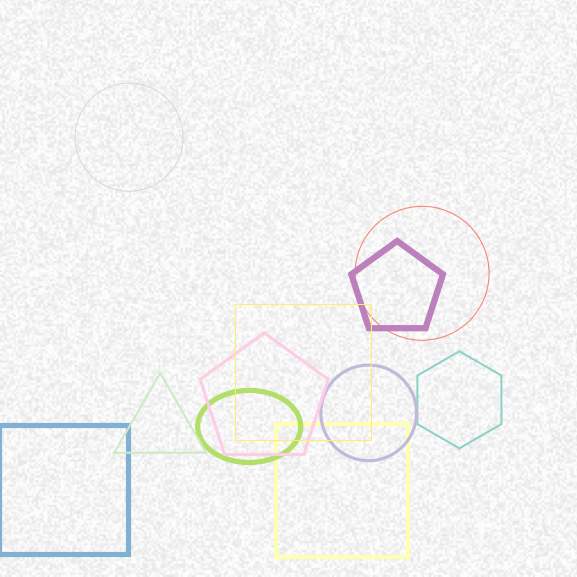[{"shape": "hexagon", "thickness": 1, "radius": 0.42, "center": [0.796, 0.307]}, {"shape": "square", "thickness": 2, "radius": 0.57, "center": [0.592, 0.15]}, {"shape": "circle", "thickness": 1.5, "radius": 0.41, "center": [0.638, 0.284]}, {"shape": "circle", "thickness": 0.5, "radius": 0.58, "center": [0.731, 0.526]}, {"shape": "square", "thickness": 2.5, "radius": 0.56, "center": [0.11, 0.152]}, {"shape": "oval", "thickness": 2.5, "radius": 0.45, "center": [0.431, 0.261]}, {"shape": "pentagon", "thickness": 1.5, "radius": 0.58, "center": [0.457, 0.306]}, {"shape": "circle", "thickness": 0.5, "radius": 0.47, "center": [0.223, 0.762]}, {"shape": "pentagon", "thickness": 3, "radius": 0.42, "center": [0.688, 0.498]}, {"shape": "triangle", "thickness": 1, "radius": 0.46, "center": [0.277, 0.261]}, {"shape": "square", "thickness": 0.5, "radius": 0.59, "center": [0.525, 0.355]}]